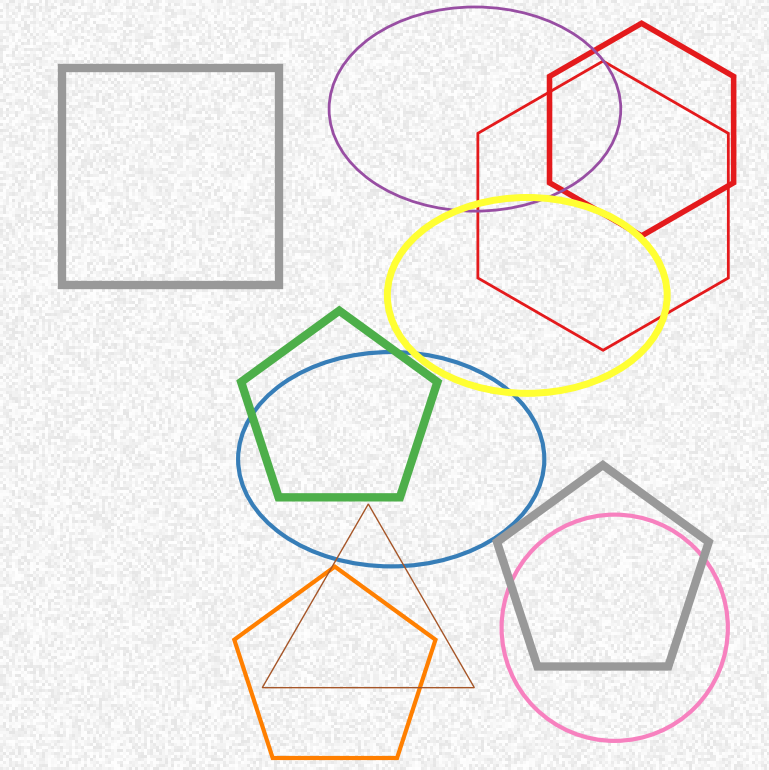[{"shape": "hexagon", "thickness": 1, "radius": 0.94, "center": [0.783, 0.733]}, {"shape": "hexagon", "thickness": 2, "radius": 0.69, "center": [0.833, 0.832]}, {"shape": "oval", "thickness": 1.5, "radius": 0.99, "center": [0.508, 0.404]}, {"shape": "pentagon", "thickness": 3, "radius": 0.67, "center": [0.441, 0.463]}, {"shape": "oval", "thickness": 1, "radius": 0.95, "center": [0.617, 0.858]}, {"shape": "pentagon", "thickness": 1.5, "radius": 0.69, "center": [0.435, 0.127]}, {"shape": "oval", "thickness": 2.5, "radius": 0.91, "center": [0.685, 0.616]}, {"shape": "triangle", "thickness": 0.5, "radius": 0.8, "center": [0.478, 0.186]}, {"shape": "circle", "thickness": 1.5, "radius": 0.73, "center": [0.798, 0.185]}, {"shape": "pentagon", "thickness": 3, "radius": 0.72, "center": [0.783, 0.251]}, {"shape": "square", "thickness": 3, "radius": 0.7, "center": [0.221, 0.771]}]